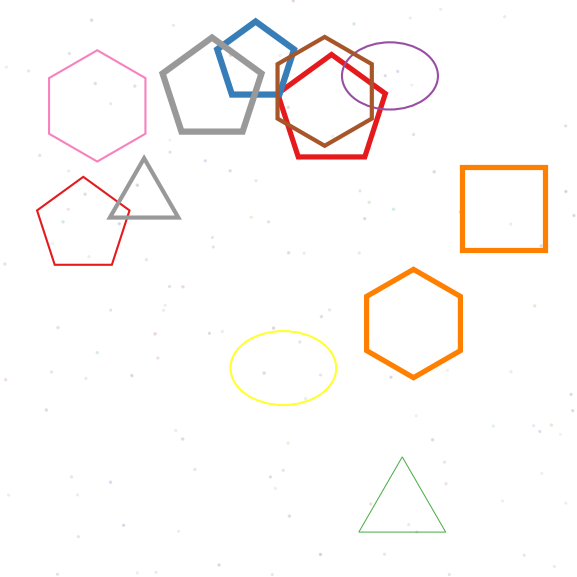[{"shape": "pentagon", "thickness": 1, "radius": 0.42, "center": [0.144, 0.609]}, {"shape": "pentagon", "thickness": 2.5, "radius": 0.49, "center": [0.574, 0.807]}, {"shape": "pentagon", "thickness": 3, "radius": 0.35, "center": [0.443, 0.892]}, {"shape": "triangle", "thickness": 0.5, "radius": 0.43, "center": [0.697, 0.121]}, {"shape": "oval", "thickness": 1, "radius": 0.42, "center": [0.675, 0.868]}, {"shape": "square", "thickness": 2.5, "radius": 0.36, "center": [0.872, 0.639]}, {"shape": "hexagon", "thickness": 2.5, "radius": 0.47, "center": [0.716, 0.439]}, {"shape": "oval", "thickness": 1, "radius": 0.46, "center": [0.491, 0.362]}, {"shape": "hexagon", "thickness": 2, "radius": 0.47, "center": [0.562, 0.841]}, {"shape": "hexagon", "thickness": 1, "radius": 0.48, "center": [0.168, 0.816]}, {"shape": "triangle", "thickness": 2, "radius": 0.34, "center": [0.25, 0.657]}, {"shape": "pentagon", "thickness": 3, "radius": 0.45, "center": [0.367, 0.844]}]